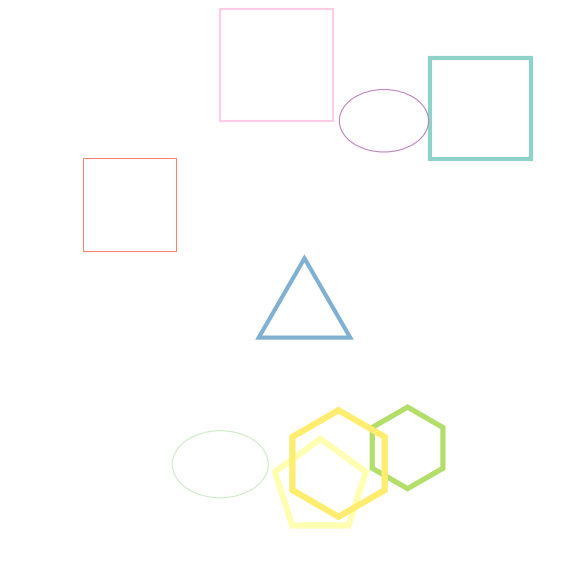[{"shape": "square", "thickness": 2, "radius": 0.44, "center": [0.832, 0.811]}, {"shape": "pentagon", "thickness": 3, "radius": 0.41, "center": [0.555, 0.156]}, {"shape": "square", "thickness": 0.5, "radius": 0.4, "center": [0.224, 0.645]}, {"shape": "triangle", "thickness": 2, "radius": 0.46, "center": [0.527, 0.46]}, {"shape": "hexagon", "thickness": 2.5, "radius": 0.35, "center": [0.706, 0.224]}, {"shape": "square", "thickness": 1, "radius": 0.49, "center": [0.479, 0.887]}, {"shape": "oval", "thickness": 0.5, "radius": 0.39, "center": [0.665, 0.79]}, {"shape": "oval", "thickness": 0.5, "radius": 0.41, "center": [0.381, 0.195]}, {"shape": "hexagon", "thickness": 3, "radius": 0.46, "center": [0.586, 0.197]}]